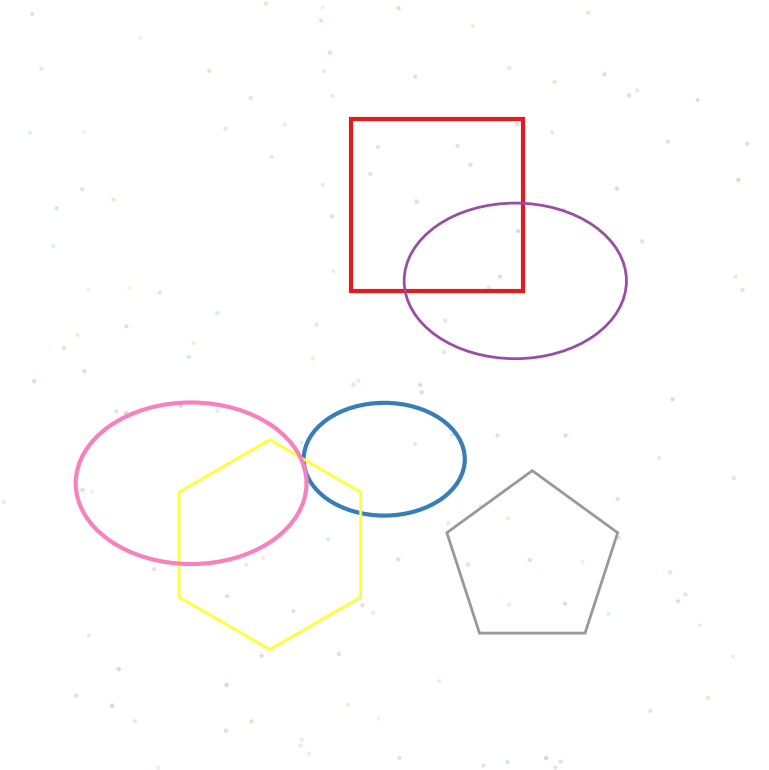[{"shape": "square", "thickness": 1.5, "radius": 0.56, "center": [0.568, 0.734]}, {"shape": "oval", "thickness": 1.5, "radius": 0.52, "center": [0.499, 0.404]}, {"shape": "oval", "thickness": 1, "radius": 0.72, "center": [0.669, 0.635]}, {"shape": "hexagon", "thickness": 1, "radius": 0.68, "center": [0.35, 0.293]}, {"shape": "oval", "thickness": 1.5, "radius": 0.75, "center": [0.248, 0.372]}, {"shape": "pentagon", "thickness": 1, "radius": 0.58, "center": [0.691, 0.272]}]